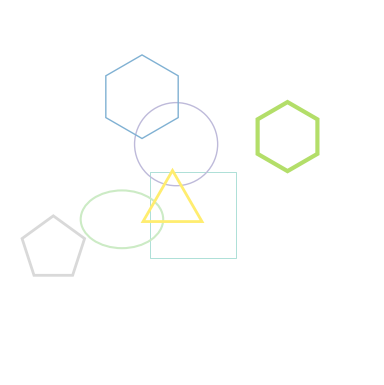[{"shape": "square", "thickness": 0.5, "radius": 0.56, "center": [0.501, 0.442]}, {"shape": "circle", "thickness": 1, "radius": 0.54, "center": [0.457, 0.626]}, {"shape": "hexagon", "thickness": 1, "radius": 0.54, "center": [0.369, 0.749]}, {"shape": "hexagon", "thickness": 3, "radius": 0.45, "center": [0.747, 0.645]}, {"shape": "pentagon", "thickness": 2, "radius": 0.43, "center": [0.138, 0.354]}, {"shape": "oval", "thickness": 1.5, "radius": 0.54, "center": [0.317, 0.43]}, {"shape": "triangle", "thickness": 2, "radius": 0.44, "center": [0.448, 0.469]}]